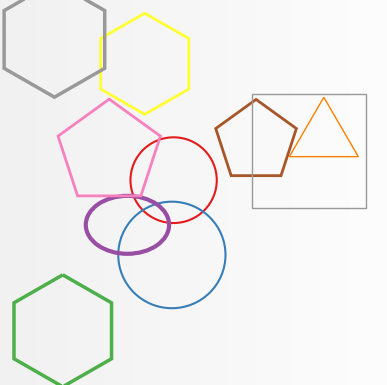[{"shape": "circle", "thickness": 1.5, "radius": 0.56, "center": [0.448, 0.532]}, {"shape": "circle", "thickness": 1.5, "radius": 0.69, "center": [0.444, 0.338]}, {"shape": "hexagon", "thickness": 2.5, "radius": 0.73, "center": [0.162, 0.141]}, {"shape": "oval", "thickness": 3, "radius": 0.54, "center": [0.329, 0.416]}, {"shape": "triangle", "thickness": 1, "radius": 0.51, "center": [0.836, 0.645]}, {"shape": "hexagon", "thickness": 2, "radius": 0.66, "center": [0.374, 0.834]}, {"shape": "pentagon", "thickness": 2, "radius": 0.55, "center": [0.661, 0.632]}, {"shape": "pentagon", "thickness": 2, "radius": 0.69, "center": [0.282, 0.604]}, {"shape": "square", "thickness": 1, "radius": 0.74, "center": [0.797, 0.608]}, {"shape": "hexagon", "thickness": 2.5, "radius": 0.75, "center": [0.14, 0.898]}]